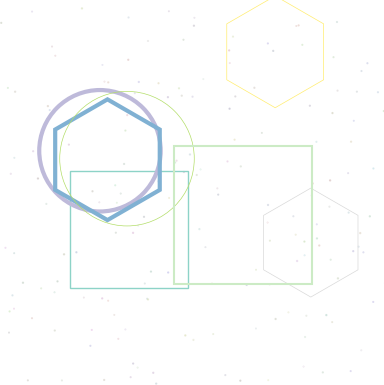[{"shape": "square", "thickness": 1, "radius": 0.76, "center": [0.335, 0.404]}, {"shape": "circle", "thickness": 3, "radius": 0.79, "center": [0.26, 0.608]}, {"shape": "hexagon", "thickness": 3, "radius": 0.78, "center": [0.279, 0.585]}, {"shape": "circle", "thickness": 0.5, "radius": 0.87, "center": [0.33, 0.588]}, {"shape": "hexagon", "thickness": 0.5, "radius": 0.71, "center": [0.807, 0.37]}, {"shape": "square", "thickness": 1.5, "radius": 0.9, "center": [0.632, 0.441]}, {"shape": "hexagon", "thickness": 0.5, "radius": 0.73, "center": [0.715, 0.865]}]